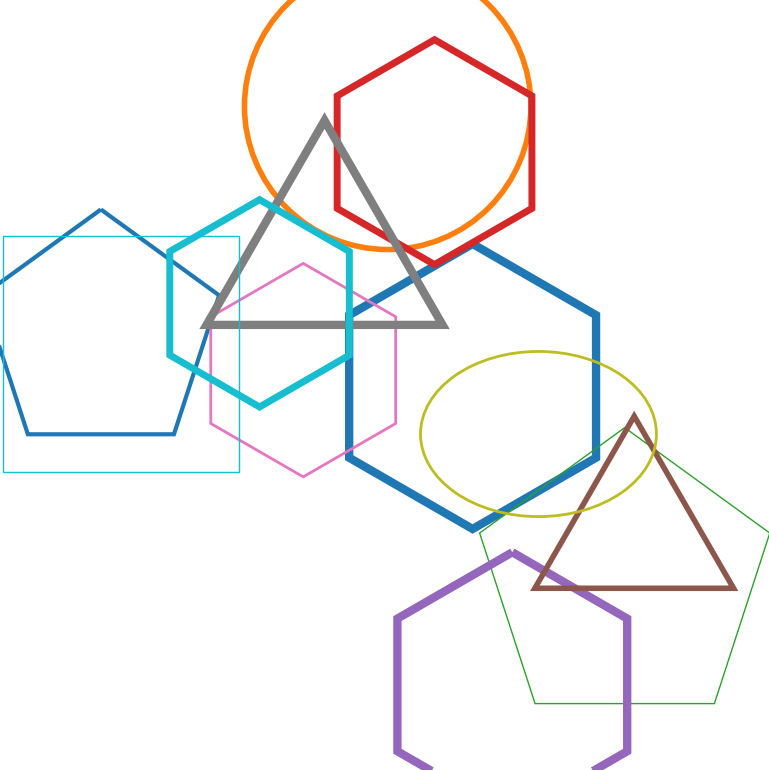[{"shape": "pentagon", "thickness": 1.5, "radius": 0.81, "center": [0.131, 0.567]}, {"shape": "hexagon", "thickness": 3, "radius": 0.93, "center": [0.614, 0.498]}, {"shape": "circle", "thickness": 2, "radius": 0.93, "center": [0.503, 0.862]}, {"shape": "pentagon", "thickness": 0.5, "radius": 0.99, "center": [0.811, 0.247]}, {"shape": "hexagon", "thickness": 2.5, "radius": 0.73, "center": [0.564, 0.802]}, {"shape": "hexagon", "thickness": 3, "radius": 0.86, "center": [0.665, 0.11]}, {"shape": "triangle", "thickness": 2, "radius": 0.74, "center": [0.824, 0.31]}, {"shape": "hexagon", "thickness": 1, "radius": 0.69, "center": [0.394, 0.519]}, {"shape": "triangle", "thickness": 3, "radius": 0.88, "center": [0.421, 0.667]}, {"shape": "oval", "thickness": 1, "radius": 0.77, "center": [0.699, 0.436]}, {"shape": "square", "thickness": 0.5, "radius": 0.77, "center": [0.157, 0.541]}, {"shape": "hexagon", "thickness": 2.5, "radius": 0.67, "center": [0.337, 0.606]}]